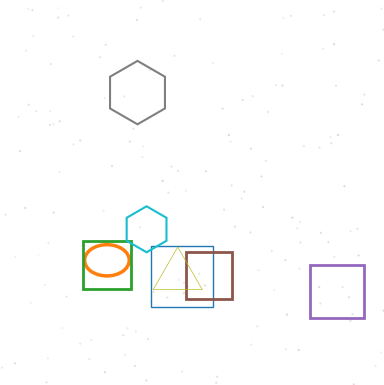[{"shape": "square", "thickness": 1, "radius": 0.4, "center": [0.474, 0.282]}, {"shape": "oval", "thickness": 2.5, "radius": 0.29, "center": [0.278, 0.324]}, {"shape": "square", "thickness": 2, "radius": 0.31, "center": [0.278, 0.312]}, {"shape": "square", "thickness": 2, "radius": 0.35, "center": [0.875, 0.243]}, {"shape": "square", "thickness": 2, "radius": 0.3, "center": [0.542, 0.284]}, {"shape": "hexagon", "thickness": 1.5, "radius": 0.41, "center": [0.357, 0.759]}, {"shape": "triangle", "thickness": 0.5, "radius": 0.37, "center": [0.462, 0.285]}, {"shape": "hexagon", "thickness": 1.5, "radius": 0.3, "center": [0.381, 0.404]}]